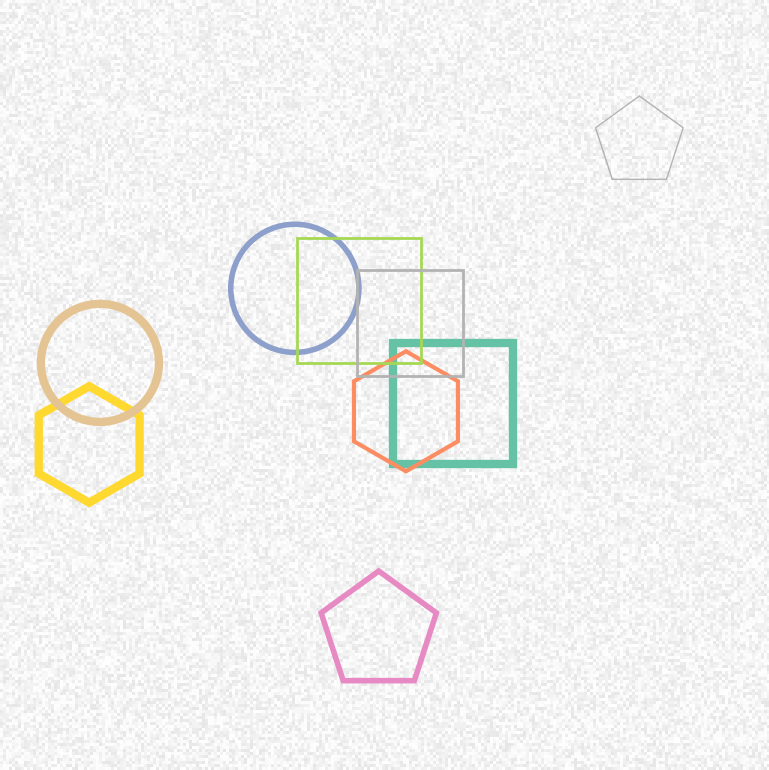[{"shape": "square", "thickness": 3, "radius": 0.39, "center": [0.588, 0.476]}, {"shape": "hexagon", "thickness": 1.5, "radius": 0.39, "center": [0.527, 0.466]}, {"shape": "circle", "thickness": 2, "radius": 0.42, "center": [0.383, 0.626]}, {"shape": "pentagon", "thickness": 2, "radius": 0.39, "center": [0.492, 0.18]}, {"shape": "square", "thickness": 1, "radius": 0.4, "center": [0.466, 0.61]}, {"shape": "hexagon", "thickness": 3, "radius": 0.38, "center": [0.116, 0.423]}, {"shape": "circle", "thickness": 3, "radius": 0.38, "center": [0.13, 0.529]}, {"shape": "pentagon", "thickness": 0.5, "radius": 0.3, "center": [0.83, 0.816]}, {"shape": "square", "thickness": 1, "radius": 0.34, "center": [0.532, 0.58]}]